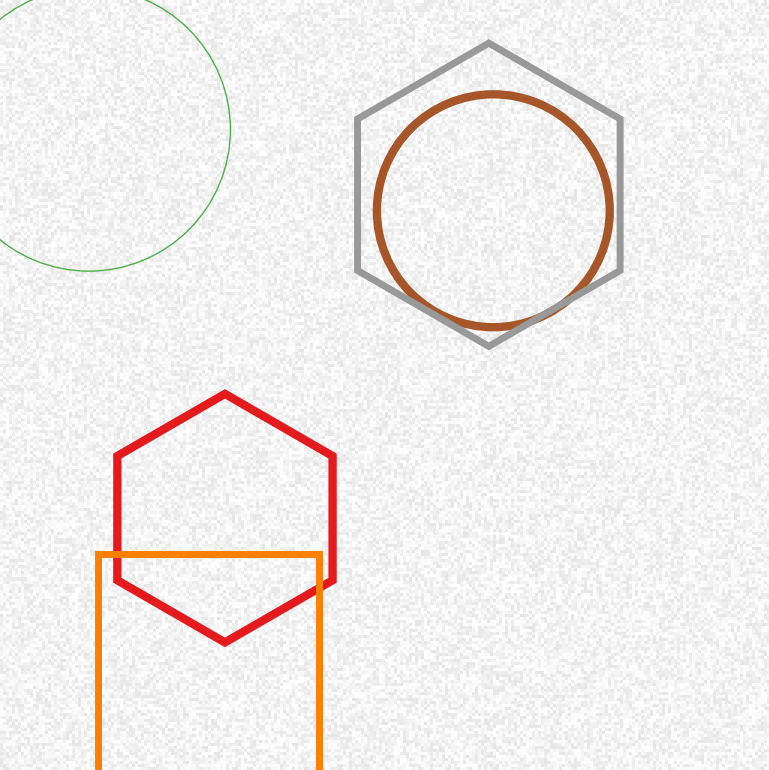[{"shape": "hexagon", "thickness": 3, "radius": 0.81, "center": [0.292, 0.327]}, {"shape": "circle", "thickness": 0.5, "radius": 0.92, "center": [0.115, 0.832]}, {"shape": "square", "thickness": 2.5, "radius": 0.72, "center": [0.27, 0.136]}, {"shape": "circle", "thickness": 3, "radius": 0.76, "center": [0.641, 0.726]}, {"shape": "hexagon", "thickness": 2.5, "radius": 0.98, "center": [0.635, 0.747]}]